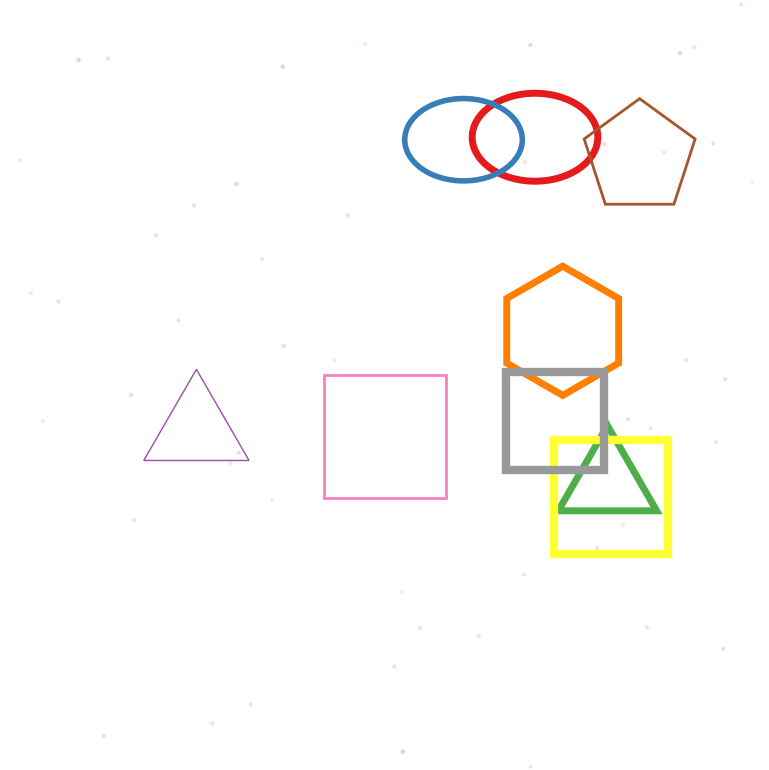[{"shape": "oval", "thickness": 2.5, "radius": 0.41, "center": [0.695, 0.822]}, {"shape": "oval", "thickness": 2, "radius": 0.38, "center": [0.602, 0.819]}, {"shape": "triangle", "thickness": 2.5, "radius": 0.37, "center": [0.789, 0.373]}, {"shape": "triangle", "thickness": 0.5, "radius": 0.39, "center": [0.255, 0.441]}, {"shape": "hexagon", "thickness": 2.5, "radius": 0.42, "center": [0.731, 0.57]}, {"shape": "square", "thickness": 3, "radius": 0.37, "center": [0.794, 0.354]}, {"shape": "pentagon", "thickness": 1, "radius": 0.38, "center": [0.831, 0.796]}, {"shape": "square", "thickness": 1, "radius": 0.4, "center": [0.5, 0.433]}, {"shape": "square", "thickness": 3, "radius": 0.32, "center": [0.721, 0.453]}]